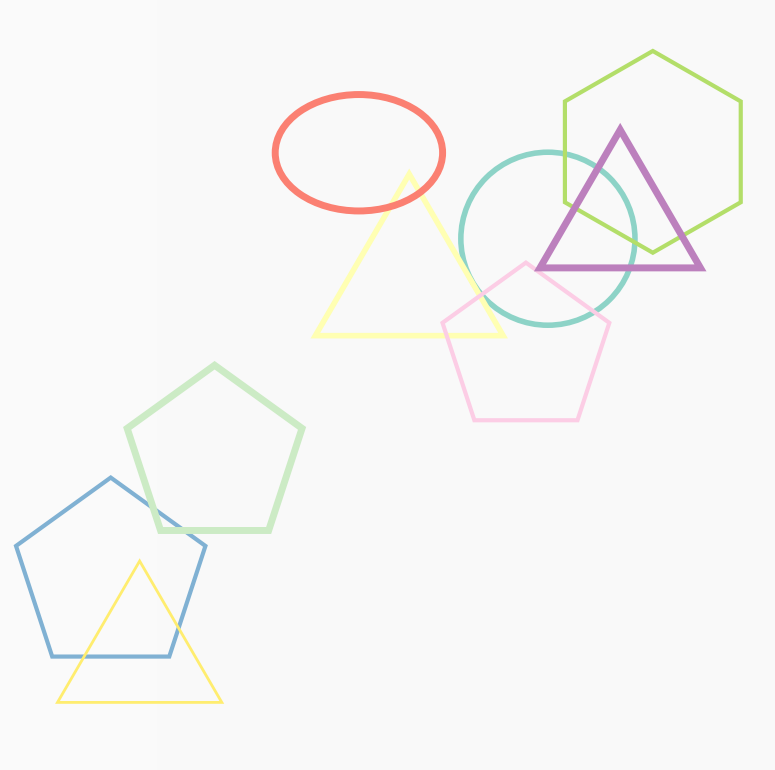[{"shape": "circle", "thickness": 2, "radius": 0.56, "center": [0.707, 0.69]}, {"shape": "triangle", "thickness": 2, "radius": 0.7, "center": [0.528, 0.634]}, {"shape": "oval", "thickness": 2.5, "radius": 0.54, "center": [0.463, 0.802]}, {"shape": "pentagon", "thickness": 1.5, "radius": 0.64, "center": [0.143, 0.251]}, {"shape": "hexagon", "thickness": 1.5, "radius": 0.65, "center": [0.842, 0.803]}, {"shape": "pentagon", "thickness": 1.5, "radius": 0.57, "center": [0.679, 0.546]}, {"shape": "triangle", "thickness": 2.5, "radius": 0.6, "center": [0.8, 0.712]}, {"shape": "pentagon", "thickness": 2.5, "radius": 0.59, "center": [0.277, 0.407]}, {"shape": "triangle", "thickness": 1, "radius": 0.61, "center": [0.18, 0.149]}]